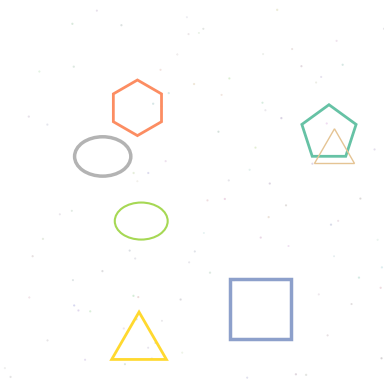[{"shape": "pentagon", "thickness": 2, "radius": 0.37, "center": [0.854, 0.654]}, {"shape": "hexagon", "thickness": 2, "radius": 0.36, "center": [0.357, 0.72]}, {"shape": "square", "thickness": 2.5, "radius": 0.39, "center": [0.676, 0.198]}, {"shape": "oval", "thickness": 1.5, "radius": 0.34, "center": [0.367, 0.426]}, {"shape": "triangle", "thickness": 2, "radius": 0.41, "center": [0.361, 0.107]}, {"shape": "triangle", "thickness": 1, "radius": 0.3, "center": [0.869, 0.605]}, {"shape": "oval", "thickness": 2.5, "radius": 0.37, "center": [0.267, 0.594]}]